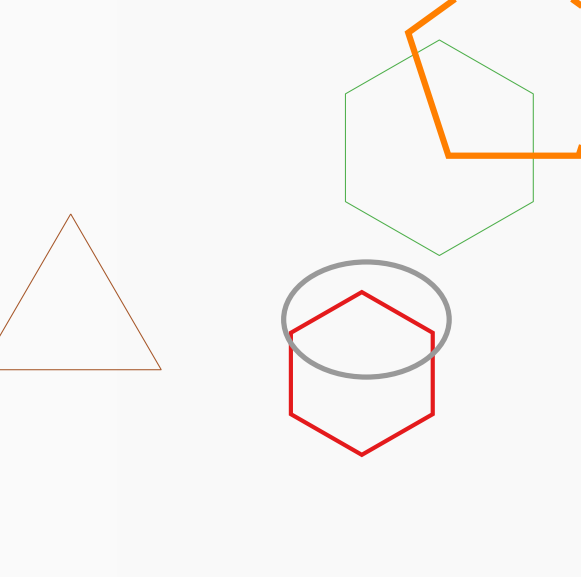[{"shape": "hexagon", "thickness": 2, "radius": 0.7, "center": [0.622, 0.352]}, {"shape": "hexagon", "thickness": 0.5, "radius": 0.93, "center": [0.756, 0.743]}, {"shape": "pentagon", "thickness": 3, "radius": 0.95, "center": [0.883, 0.884]}, {"shape": "triangle", "thickness": 0.5, "radius": 0.9, "center": [0.122, 0.449]}, {"shape": "oval", "thickness": 2.5, "radius": 0.71, "center": [0.63, 0.446]}]